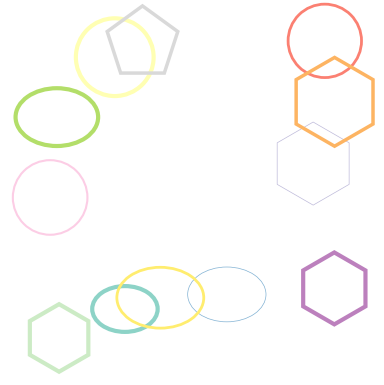[{"shape": "oval", "thickness": 3, "radius": 0.42, "center": [0.325, 0.197]}, {"shape": "circle", "thickness": 3, "radius": 0.5, "center": [0.298, 0.851]}, {"shape": "hexagon", "thickness": 0.5, "radius": 0.54, "center": [0.813, 0.575]}, {"shape": "circle", "thickness": 2, "radius": 0.48, "center": [0.844, 0.894]}, {"shape": "oval", "thickness": 0.5, "radius": 0.51, "center": [0.589, 0.235]}, {"shape": "hexagon", "thickness": 2.5, "radius": 0.58, "center": [0.869, 0.735]}, {"shape": "oval", "thickness": 3, "radius": 0.54, "center": [0.148, 0.696]}, {"shape": "circle", "thickness": 1.5, "radius": 0.48, "center": [0.13, 0.487]}, {"shape": "pentagon", "thickness": 2.5, "radius": 0.48, "center": [0.37, 0.888]}, {"shape": "hexagon", "thickness": 3, "radius": 0.47, "center": [0.868, 0.251]}, {"shape": "hexagon", "thickness": 3, "radius": 0.44, "center": [0.153, 0.122]}, {"shape": "oval", "thickness": 2, "radius": 0.56, "center": [0.416, 0.227]}]